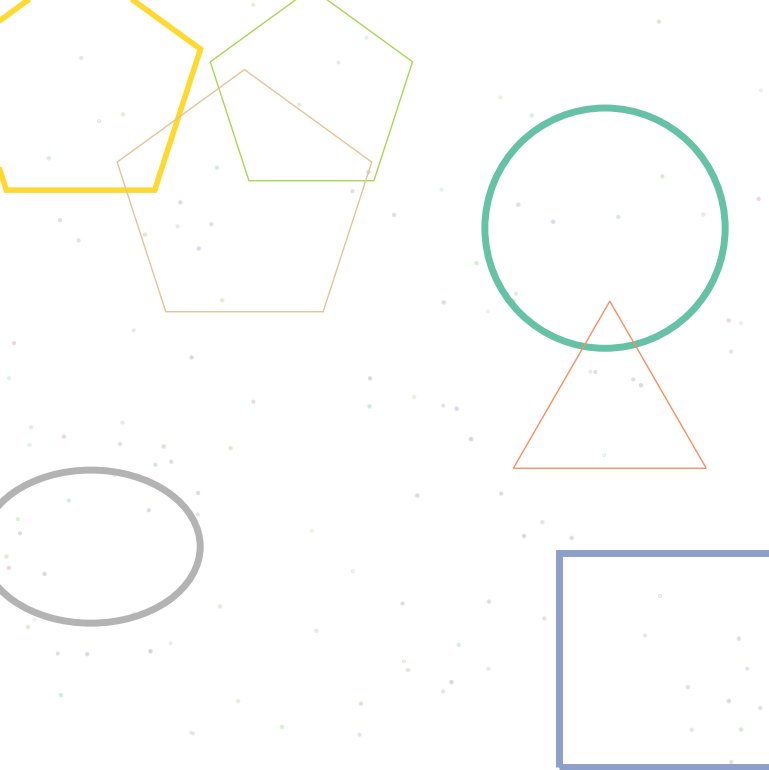[{"shape": "circle", "thickness": 2.5, "radius": 0.78, "center": [0.786, 0.704]}, {"shape": "triangle", "thickness": 0.5, "radius": 0.72, "center": [0.792, 0.464]}, {"shape": "square", "thickness": 2.5, "radius": 0.69, "center": [0.865, 0.143]}, {"shape": "pentagon", "thickness": 0.5, "radius": 0.69, "center": [0.404, 0.877]}, {"shape": "pentagon", "thickness": 2, "radius": 0.82, "center": [0.105, 0.886]}, {"shape": "pentagon", "thickness": 0.5, "radius": 0.87, "center": [0.317, 0.736]}, {"shape": "oval", "thickness": 2.5, "radius": 0.71, "center": [0.118, 0.29]}]